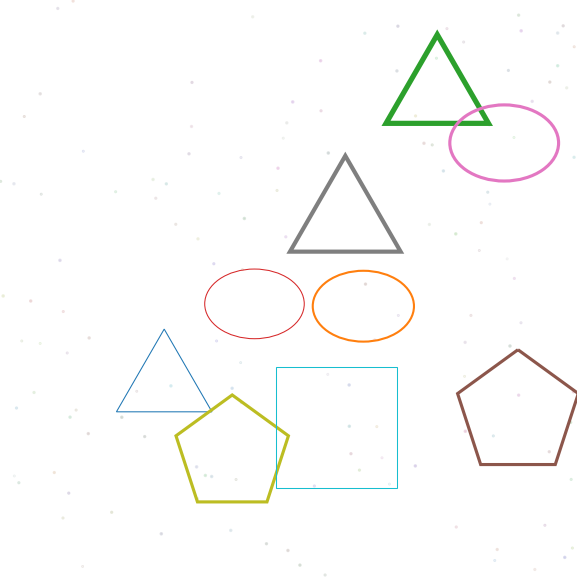[{"shape": "triangle", "thickness": 0.5, "radius": 0.48, "center": [0.284, 0.334]}, {"shape": "oval", "thickness": 1, "radius": 0.44, "center": [0.629, 0.469]}, {"shape": "triangle", "thickness": 2.5, "radius": 0.51, "center": [0.757, 0.837]}, {"shape": "oval", "thickness": 0.5, "radius": 0.43, "center": [0.441, 0.473]}, {"shape": "pentagon", "thickness": 1.5, "radius": 0.55, "center": [0.897, 0.284]}, {"shape": "oval", "thickness": 1.5, "radius": 0.47, "center": [0.873, 0.752]}, {"shape": "triangle", "thickness": 2, "radius": 0.55, "center": [0.598, 0.619]}, {"shape": "pentagon", "thickness": 1.5, "radius": 0.51, "center": [0.402, 0.213]}, {"shape": "square", "thickness": 0.5, "radius": 0.52, "center": [0.583, 0.259]}]